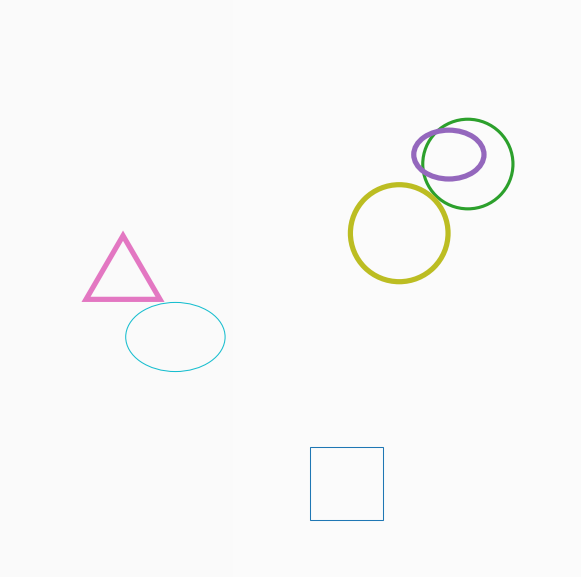[{"shape": "square", "thickness": 0.5, "radius": 0.32, "center": [0.596, 0.162]}, {"shape": "circle", "thickness": 1.5, "radius": 0.39, "center": [0.805, 0.715]}, {"shape": "oval", "thickness": 2.5, "radius": 0.3, "center": [0.772, 0.731]}, {"shape": "triangle", "thickness": 2.5, "radius": 0.37, "center": [0.212, 0.518]}, {"shape": "circle", "thickness": 2.5, "radius": 0.42, "center": [0.687, 0.595]}, {"shape": "oval", "thickness": 0.5, "radius": 0.43, "center": [0.302, 0.416]}]